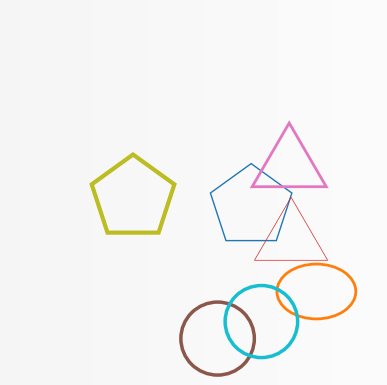[{"shape": "pentagon", "thickness": 1, "radius": 0.55, "center": [0.648, 0.464]}, {"shape": "oval", "thickness": 2, "radius": 0.51, "center": [0.816, 0.243]}, {"shape": "triangle", "thickness": 0.5, "radius": 0.55, "center": [0.751, 0.378]}, {"shape": "circle", "thickness": 2.5, "radius": 0.47, "center": [0.562, 0.121]}, {"shape": "triangle", "thickness": 2, "radius": 0.55, "center": [0.746, 0.57]}, {"shape": "pentagon", "thickness": 3, "radius": 0.56, "center": [0.343, 0.486]}, {"shape": "circle", "thickness": 2.5, "radius": 0.47, "center": [0.675, 0.165]}]